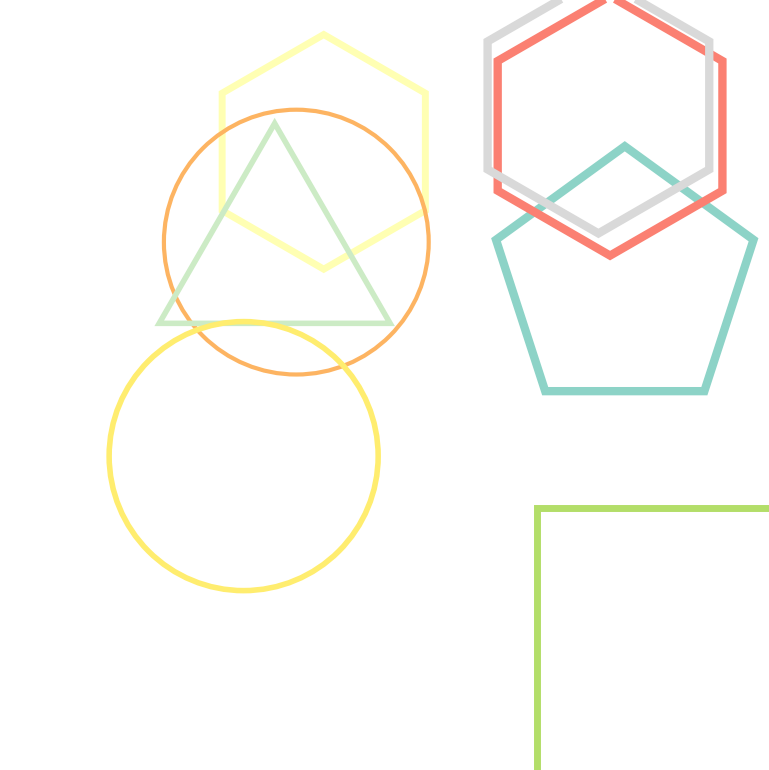[{"shape": "pentagon", "thickness": 3, "radius": 0.88, "center": [0.811, 0.634]}, {"shape": "hexagon", "thickness": 2.5, "radius": 0.76, "center": [0.42, 0.803]}, {"shape": "hexagon", "thickness": 3, "radius": 0.84, "center": [0.792, 0.837]}, {"shape": "circle", "thickness": 1.5, "radius": 0.86, "center": [0.385, 0.686]}, {"shape": "square", "thickness": 2.5, "radius": 0.92, "center": [0.882, 0.156]}, {"shape": "hexagon", "thickness": 3, "radius": 0.83, "center": [0.777, 0.863]}, {"shape": "triangle", "thickness": 2, "radius": 0.87, "center": [0.357, 0.667]}, {"shape": "circle", "thickness": 2, "radius": 0.87, "center": [0.316, 0.408]}]